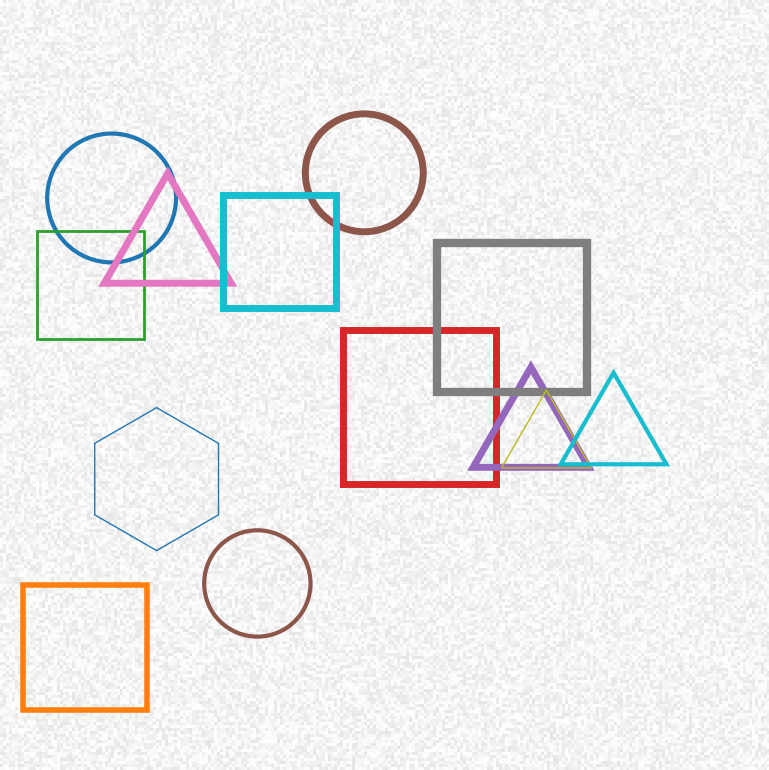[{"shape": "hexagon", "thickness": 0.5, "radius": 0.46, "center": [0.203, 0.378]}, {"shape": "circle", "thickness": 1.5, "radius": 0.42, "center": [0.145, 0.743]}, {"shape": "square", "thickness": 2, "radius": 0.41, "center": [0.11, 0.16]}, {"shape": "square", "thickness": 1, "radius": 0.35, "center": [0.118, 0.63]}, {"shape": "square", "thickness": 2.5, "radius": 0.5, "center": [0.545, 0.471]}, {"shape": "triangle", "thickness": 2.5, "radius": 0.43, "center": [0.69, 0.436]}, {"shape": "circle", "thickness": 1.5, "radius": 0.35, "center": [0.334, 0.242]}, {"shape": "circle", "thickness": 2.5, "radius": 0.38, "center": [0.473, 0.776]}, {"shape": "triangle", "thickness": 2.5, "radius": 0.48, "center": [0.218, 0.68]}, {"shape": "square", "thickness": 3, "radius": 0.49, "center": [0.665, 0.588]}, {"shape": "triangle", "thickness": 0.5, "radius": 0.34, "center": [0.71, 0.426]}, {"shape": "square", "thickness": 2.5, "radius": 0.37, "center": [0.364, 0.674]}, {"shape": "triangle", "thickness": 1.5, "radius": 0.4, "center": [0.797, 0.437]}]